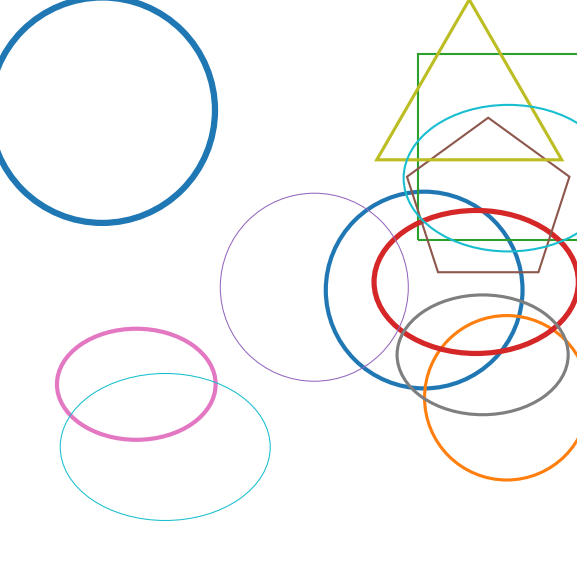[{"shape": "circle", "thickness": 3, "radius": 0.98, "center": [0.177, 0.808]}, {"shape": "circle", "thickness": 2, "radius": 0.85, "center": [0.734, 0.497]}, {"shape": "circle", "thickness": 1.5, "radius": 0.71, "center": [0.878, 0.31]}, {"shape": "square", "thickness": 1, "radius": 0.8, "center": [0.884, 0.745]}, {"shape": "oval", "thickness": 2.5, "radius": 0.88, "center": [0.825, 0.511]}, {"shape": "circle", "thickness": 0.5, "radius": 0.81, "center": [0.544, 0.502]}, {"shape": "pentagon", "thickness": 1, "radius": 0.74, "center": [0.845, 0.647]}, {"shape": "oval", "thickness": 2, "radius": 0.69, "center": [0.236, 0.334]}, {"shape": "oval", "thickness": 1.5, "radius": 0.74, "center": [0.836, 0.385]}, {"shape": "triangle", "thickness": 1.5, "radius": 0.92, "center": [0.813, 0.815]}, {"shape": "oval", "thickness": 0.5, "radius": 0.91, "center": [0.286, 0.225]}, {"shape": "oval", "thickness": 1, "radius": 0.91, "center": [0.88, 0.691]}]